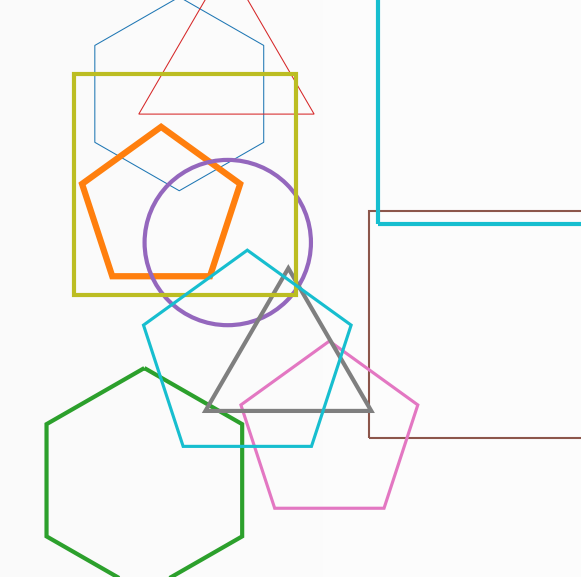[{"shape": "hexagon", "thickness": 0.5, "radius": 0.84, "center": [0.308, 0.837]}, {"shape": "pentagon", "thickness": 3, "radius": 0.72, "center": [0.277, 0.636]}, {"shape": "hexagon", "thickness": 2, "radius": 0.97, "center": [0.248, 0.167]}, {"shape": "triangle", "thickness": 0.5, "radius": 0.87, "center": [0.39, 0.889]}, {"shape": "circle", "thickness": 2, "radius": 0.72, "center": [0.392, 0.579]}, {"shape": "square", "thickness": 1, "radius": 0.99, "center": [0.832, 0.437]}, {"shape": "pentagon", "thickness": 1.5, "radius": 0.8, "center": [0.567, 0.249]}, {"shape": "triangle", "thickness": 2, "radius": 0.82, "center": [0.496, 0.37]}, {"shape": "square", "thickness": 2, "radius": 0.96, "center": [0.318, 0.68]}, {"shape": "pentagon", "thickness": 1.5, "radius": 0.94, "center": [0.425, 0.378]}, {"shape": "square", "thickness": 2, "radius": 0.98, "center": [0.846, 0.807]}]